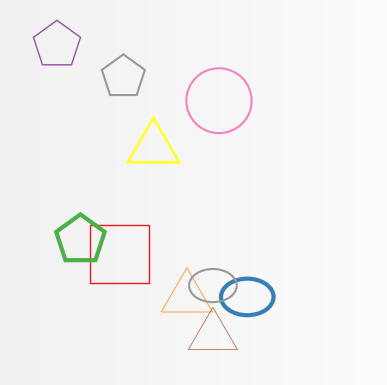[{"shape": "square", "thickness": 1, "radius": 0.38, "center": [0.308, 0.341]}, {"shape": "oval", "thickness": 3, "radius": 0.34, "center": [0.638, 0.229]}, {"shape": "pentagon", "thickness": 3, "radius": 0.33, "center": [0.208, 0.377]}, {"shape": "pentagon", "thickness": 1, "radius": 0.32, "center": [0.147, 0.883]}, {"shape": "triangle", "thickness": 0.5, "radius": 0.38, "center": [0.482, 0.228]}, {"shape": "triangle", "thickness": 2, "radius": 0.38, "center": [0.396, 0.617]}, {"shape": "triangle", "thickness": 0.5, "radius": 0.37, "center": [0.549, 0.128]}, {"shape": "circle", "thickness": 1.5, "radius": 0.42, "center": [0.565, 0.738]}, {"shape": "oval", "thickness": 1.5, "radius": 0.31, "center": [0.549, 0.258]}, {"shape": "pentagon", "thickness": 1.5, "radius": 0.29, "center": [0.318, 0.8]}]